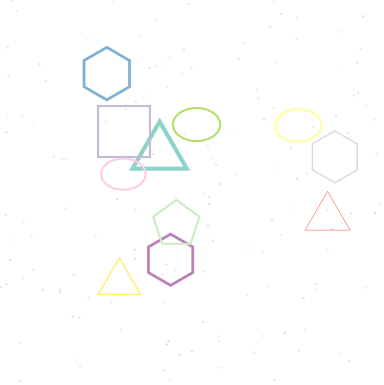[{"shape": "triangle", "thickness": 3, "radius": 0.41, "center": [0.415, 0.603]}, {"shape": "oval", "thickness": 2, "radius": 0.3, "center": [0.775, 0.674]}, {"shape": "square", "thickness": 1.5, "radius": 0.34, "center": [0.323, 0.658]}, {"shape": "triangle", "thickness": 0.5, "radius": 0.34, "center": [0.851, 0.436]}, {"shape": "hexagon", "thickness": 2, "radius": 0.34, "center": [0.277, 0.809]}, {"shape": "oval", "thickness": 1.5, "radius": 0.31, "center": [0.511, 0.677]}, {"shape": "oval", "thickness": 1.5, "radius": 0.29, "center": [0.32, 0.548]}, {"shape": "hexagon", "thickness": 1, "radius": 0.34, "center": [0.87, 0.593]}, {"shape": "hexagon", "thickness": 2, "radius": 0.33, "center": [0.443, 0.325]}, {"shape": "pentagon", "thickness": 1.5, "radius": 0.32, "center": [0.458, 0.418]}, {"shape": "triangle", "thickness": 1, "radius": 0.32, "center": [0.31, 0.267]}]